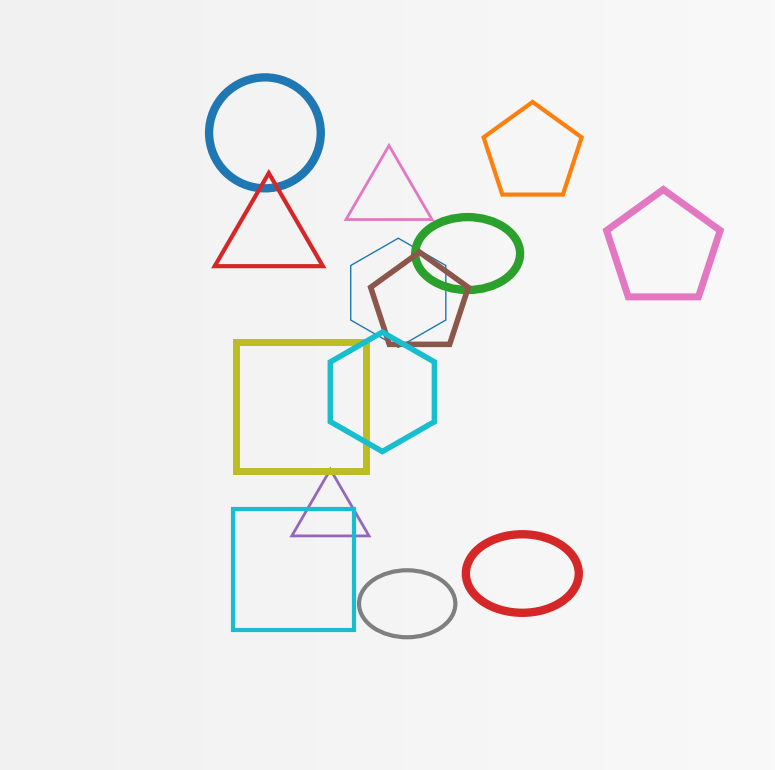[{"shape": "hexagon", "thickness": 0.5, "radius": 0.35, "center": [0.514, 0.62]}, {"shape": "circle", "thickness": 3, "radius": 0.36, "center": [0.342, 0.827]}, {"shape": "pentagon", "thickness": 1.5, "radius": 0.33, "center": [0.687, 0.801]}, {"shape": "oval", "thickness": 3, "radius": 0.34, "center": [0.603, 0.671]}, {"shape": "triangle", "thickness": 1.5, "radius": 0.4, "center": [0.347, 0.695]}, {"shape": "oval", "thickness": 3, "radius": 0.36, "center": [0.674, 0.255]}, {"shape": "triangle", "thickness": 1, "radius": 0.29, "center": [0.426, 0.333]}, {"shape": "pentagon", "thickness": 2, "radius": 0.33, "center": [0.541, 0.606]}, {"shape": "pentagon", "thickness": 2.5, "radius": 0.39, "center": [0.856, 0.677]}, {"shape": "triangle", "thickness": 1, "radius": 0.32, "center": [0.502, 0.747]}, {"shape": "oval", "thickness": 1.5, "radius": 0.31, "center": [0.525, 0.216]}, {"shape": "square", "thickness": 2.5, "radius": 0.42, "center": [0.388, 0.472]}, {"shape": "square", "thickness": 1.5, "radius": 0.39, "center": [0.379, 0.26]}, {"shape": "hexagon", "thickness": 2, "radius": 0.39, "center": [0.493, 0.491]}]